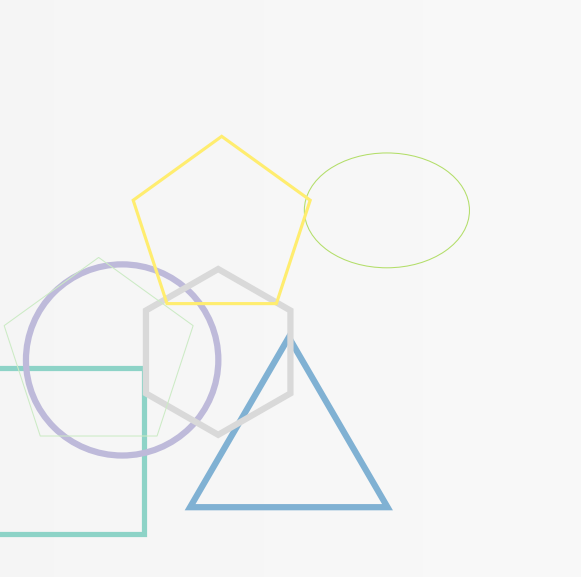[{"shape": "square", "thickness": 2.5, "radius": 0.72, "center": [0.105, 0.218]}, {"shape": "circle", "thickness": 3, "radius": 0.83, "center": [0.21, 0.376]}, {"shape": "triangle", "thickness": 3, "radius": 0.98, "center": [0.497, 0.219]}, {"shape": "oval", "thickness": 0.5, "radius": 0.71, "center": [0.666, 0.635]}, {"shape": "hexagon", "thickness": 3, "radius": 0.72, "center": [0.375, 0.39]}, {"shape": "pentagon", "thickness": 0.5, "radius": 0.85, "center": [0.17, 0.382]}, {"shape": "pentagon", "thickness": 1.5, "radius": 0.8, "center": [0.381, 0.603]}]